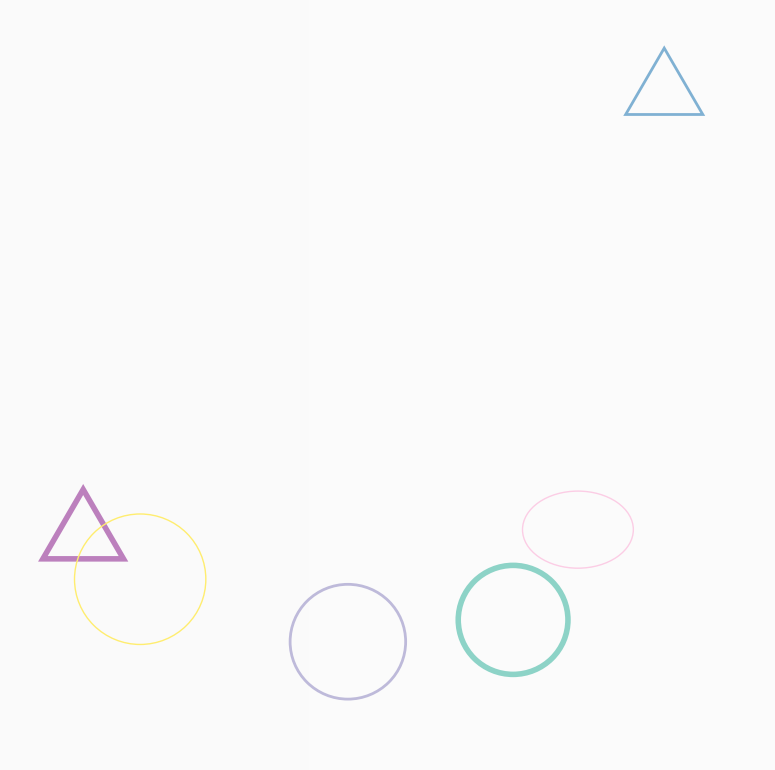[{"shape": "circle", "thickness": 2, "radius": 0.35, "center": [0.662, 0.195]}, {"shape": "circle", "thickness": 1, "radius": 0.37, "center": [0.449, 0.167]}, {"shape": "triangle", "thickness": 1, "radius": 0.29, "center": [0.857, 0.88]}, {"shape": "oval", "thickness": 0.5, "radius": 0.36, "center": [0.746, 0.312]}, {"shape": "triangle", "thickness": 2, "radius": 0.3, "center": [0.107, 0.304]}, {"shape": "circle", "thickness": 0.5, "radius": 0.42, "center": [0.181, 0.248]}]